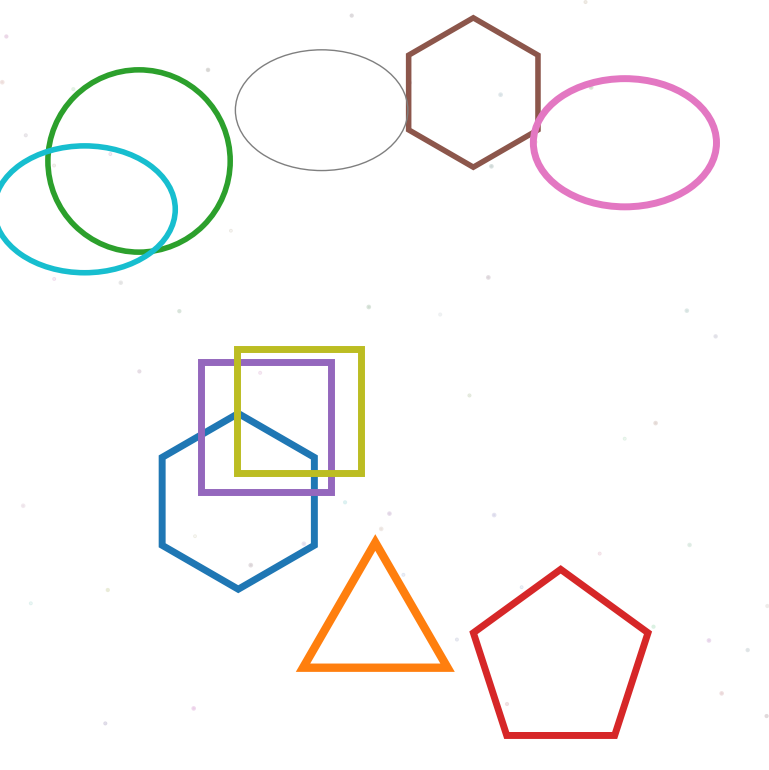[{"shape": "hexagon", "thickness": 2.5, "radius": 0.57, "center": [0.309, 0.349]}, {"shape": "triangle", "thickness": 3, "radius": 0.54, "center": [0.487, 0.187]}, {"shape": "circle", "thickness": 2, "radius": 0.59, "center": [0.181, 0.791]}, {"shape": "pentagon", "thickness": 2.5, "radius": 0.6, "center": [0.728, 0.141]}, {"shape": "square", "thickness": 2.5, "radius": 0.42, "center": [0.345, 0.446]}, {"shape": "hexagon", "thickness": 2, "radius": 0.48, "center": [0.615, 0.88]}, {"shape": "oval", "thickness": 2.5, "radius": 0.59, "center": [0.812, 0.815]}, {"shape": "oval", "thickness": 0.5, "radius": 0.56, "center": [0.418, 0.857]}, {"shape": "square", "thickness": 2.5, "radius": 0.4, "center": [0.389, 0.466]}, {"shape": "oval", "thickness": 2, "radius": 0.59, "center": [0.11, 0.728]}]